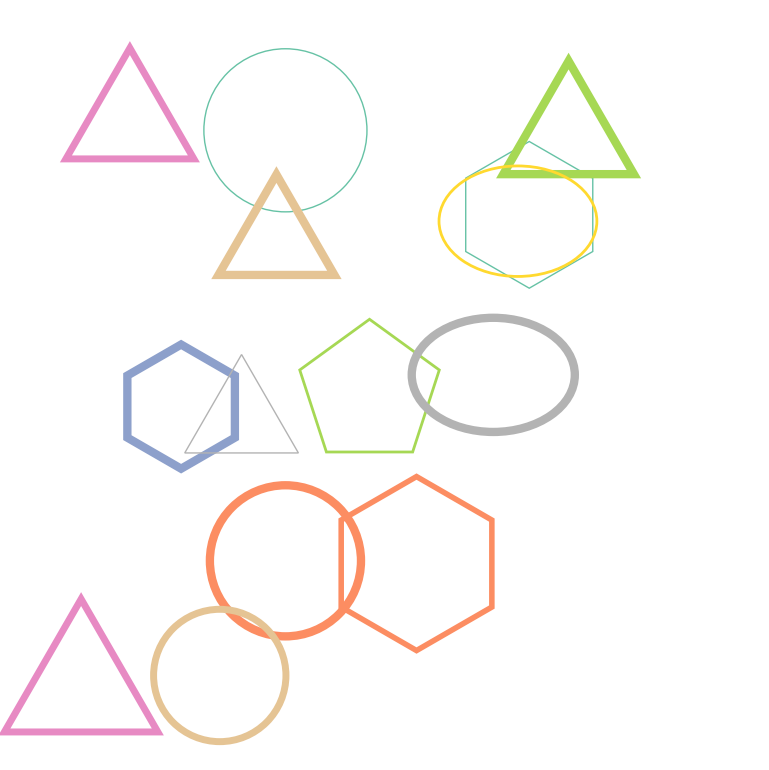[{"shape": "hexagon", "thickness": 0.5, "radius": 0.48, "center": [0.687, 0.721]}, {"shape": "circle", "thickness": 0.5, "radius": 0.53, "center": [0.371, 0.831]}, {"shape": "circle", "thickness": 3, "radius": 0.49, "center": [0.371, 0.272]}, {"shape": "hexagon", "thickness": 2, "radius": 0.56, "center": [0.541, 0.268]}, {"shape": "hexagon", "thickness": 3, "radius": 0.4, "center": [0.235, 0.472]}, {"shape": "triangle", "thickness": 2.5, "radius": 0.58, "center": [0.105, 0.107]}, {"shape": "triangle", "thickness": 2.5, "radius": 0.48, "center": [0.169, 0.842]}, {"shape": "pentagon", "thickness": 1, "radius": 0.48, "center": [0.48, 0.49]}, {"shape": "triangle", "thickness": 3, "radius": 0.49, "center": [0.738, 0.823]}, {"shape": "oval", "thickness": 1, "radius": 0.51, "center": [0.673, 0.713]}, {"shape": "circle", "thickness": 2.5, "radius": 0.43, "center": [0.285, 0.123]}, {"shape": "triangle", "thickness": 3, "radius": 0.43, "center": [0.359, 0.686]}, {"shape": "triangle", "thickness": 0.5, "radius": 0.43, "center": [0.314, 0.454]}, {"shape": "oval", "thickness": 3, "radius": 0.53, "center": [0.641, 0.513]}]